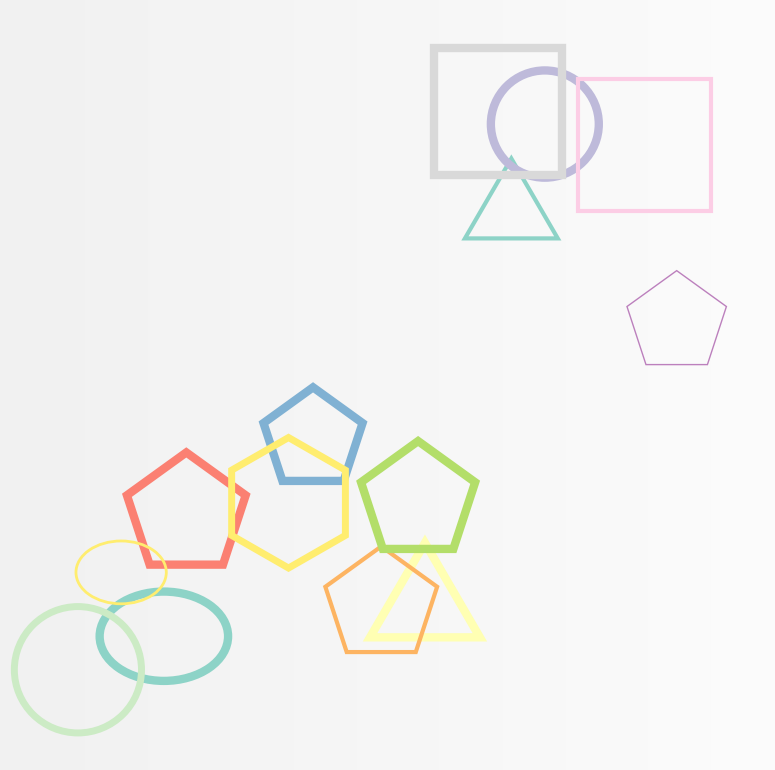[{"shape": "triangle", "thickness": 1.5, "radius": 0.35, "center": [0.66, 0.725]}, {"shape": "oval", "thickness": 3, "radius": 0.41, "center": [0.211, 0.174]}, {"shape": "triangle", "thickness": 3, "radius": 0.41, "center": [0.548, 0.213]}, {"shape": "circle", "thickness": 3, "radius": 0.35, "center": [0.703, 0.839]}, {"shape": "pentagon", "thickness": 3, "radius": 0.4, "center": [0.24, 0.332]}, {"shape": "pentagon", "thickness": 3, "radius": 0.34, "center": [0.404, 0.43]}, {"shape": "pentagon", "thickness": 1.5, "radius": 0.38, "center": [0.492, 0.215]}, {"shape": "pentagon", "thickness": 3, "radius": 0.39, "center": [0.539, 0.35]}, {"shape": "square", "thickness": 1.5, "radius": 0.43, "center": [0.832, 0.812]}, {"shape": "square", "thickness": 3, "radius": 0.41, "center": [0.642, 0.855]}, {"shape": "pentagon", "thickness": 0.5, "radius": 0.34, "center": [0.873, 0.581]}, {"shape": "circle", "thickness": 2.5, "radius": 0.41, "center": [0.101, 0.13]}, {"shape": "hexagon", "thickness": 2.5, "radius": 0.42, "center": [0.372, 0.347]}, {"shape": "oval", "thickness": 1, "radius": 0.29, "center": [0.156, 0.257]}]